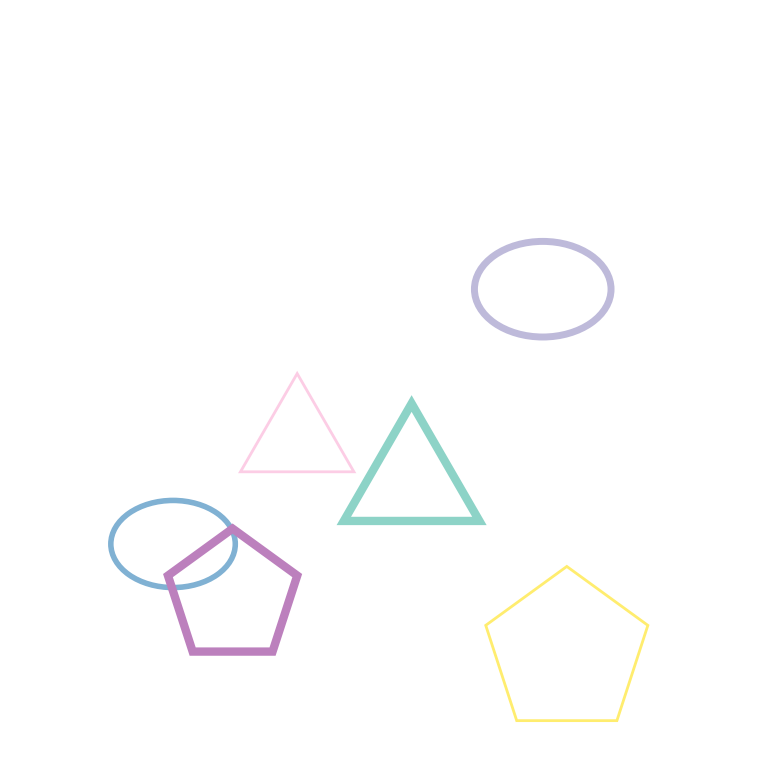[{"shape": "triangle", "thickness": 3, "radius": 0.51, "center": [0.535, 0.374]}, {"shape": "oval", "thickness": 2.5, "radius": 0.44, "center": [0.705, 0.624]}, {"shape": "oval", "thickness": 2, "radius": 0.4, "center": [0.225, 0.294]}, {"shape": "triangle", "thickness": 1, "radius": 0.43, "center": [0.386, 0.43]}, {"shape": "pentagon", "thickness": 3, "radius": 0.44, "center": [0.302, 0.225]}, {"shape": "pentagon", "thickness": 1, "radius": 0.55, "center": [0.736, 0.154]}]